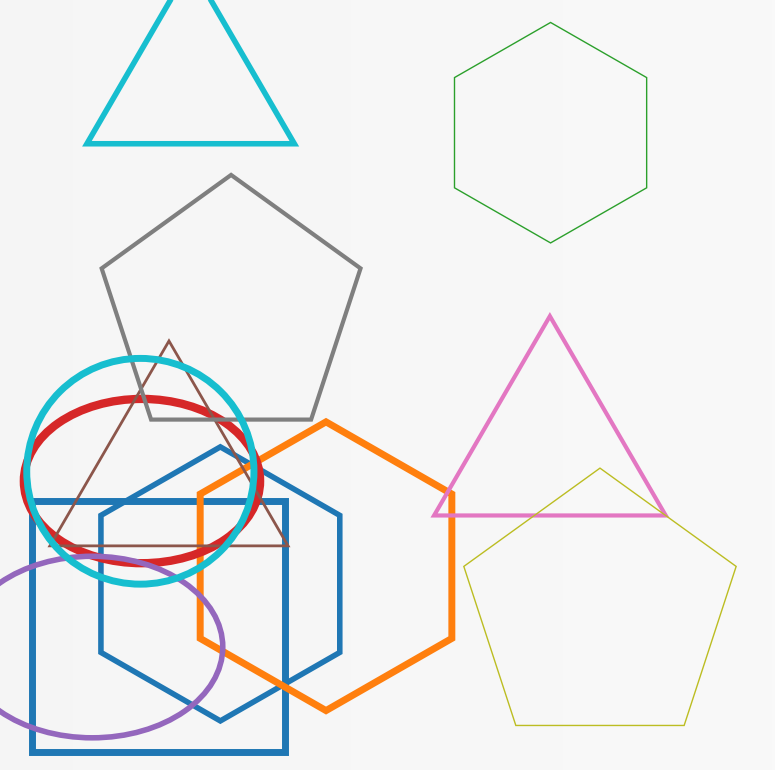[{"shape": "hexagon", "thickness": 2, "radius": 0.89, "center": [0.284, 0.242]}, {"shape": "square", "thickness": 2.5, "radius": 0.81, "center": [0.204, 0.186]}, {"shape": "hexagon", "thickness": 2.5, "radius": 0.94, "center": [0.421, 0.265]}, {"shape": "hexagon", "thickness": 0.5, "radius": 0.72, "center": [0.71, 0.828]}, {"shape": "oval", "thickness": 3, "radius": 0.76, "center": [0.183, 0.375]}, {"shape": "oval", "thickness": 2, "radius": 0.84, "center": [0.119, 0.16]}, {"shape": "triangle", "thickness": 1, "radius": 0.89, "center": [0.218, 0.38]}, {"shape": "triangle", "thickness": 1.5, "radius": 0.86, "center": [0.71, 0.417]}, {"shape": "pentagon", "thickness": 1.5, "radius": 0.88, "center": [0.298, 0.597]}, {"shape": "pentagon", "thickness": 0.5, "radius": 0.92, "center": [0.774, 0.207]}, {"shape": "circle", "thickness": 2.5, "radius": 0.73, "center": [0.181, 0.388]}, {"shape": "triangle", "thickness": 2, "radius": 0.77, "center": [0.246, 0.891]}]